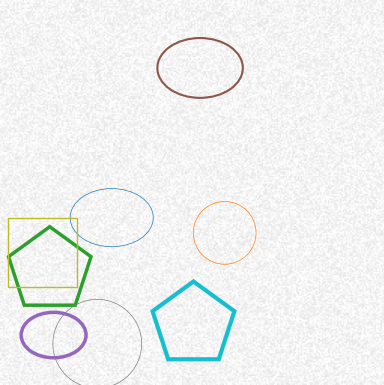[{"shape": "oval", "thickness": 0.5, "radius": 0.54, "center": [0.29, 0.435]}, {"shape": "circle", "thickness": 0.5, "radius": 0.41, "center": [0.584, 0.395]}, {"shape": "pentagon", "thickness": 2.5, "radius": 0.56, "center": [0.129, 0.298]}, {"shape": "oval", "thickness": 2.5, "radius": 0.42, "center": [0.139, 0.13]}, {"shape": "oval", "thickness": 1.5, "radius": 0.56, "center": [0.52, 0.824]}, {"shape": "circle", "thickness": 0.5, "radius": 0.58, "center": [0.253, 0.107]}, {"shape": "square", "thickness": 1, "radius": 0.45, "center": [0.11, 0.344]}, {"shape": "pentagon", "thickness": 3, "radius": 0.56, "center": [0.503, 0.157]}]